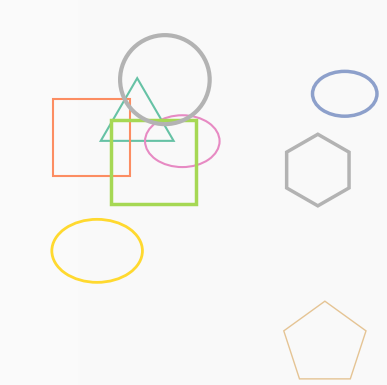[{"shape": "triangle", "thickness": 1.5, "radius": 0.54, "center": [0.354, 0.688]}, {"shape": "square", "thickness": 1.5, "radius": 0.5, "center": [0.236, 0.643]}, {"shape": "oval", "thickness": 2.5, "radius": 0.42, "center": [0.89, 0.756]}, {"shape": "oval", "thickness": 1.5, "radius": 0.48, "center": [0.47, 0.633]}, {"shape": "square", "thickness": 2.5, "radius": 0.54, "center": [0.396, 0.579]}, {"shape": "oval", "thickness": 2, "radius": 0.58, "center": [0.251, 0.348]}, {"shape": "pentagon", "thickness": 1, "radius": 0.56, "center": [0.838, 0.106]}, {"shape": "hexagon", "thickness": 2.5, "radius": 0.46, "center": [0.82, 0.558]}, {"shape": "circle", "thickness": 3, "radius": 0.58, "center": [0.426, 0.793]}]